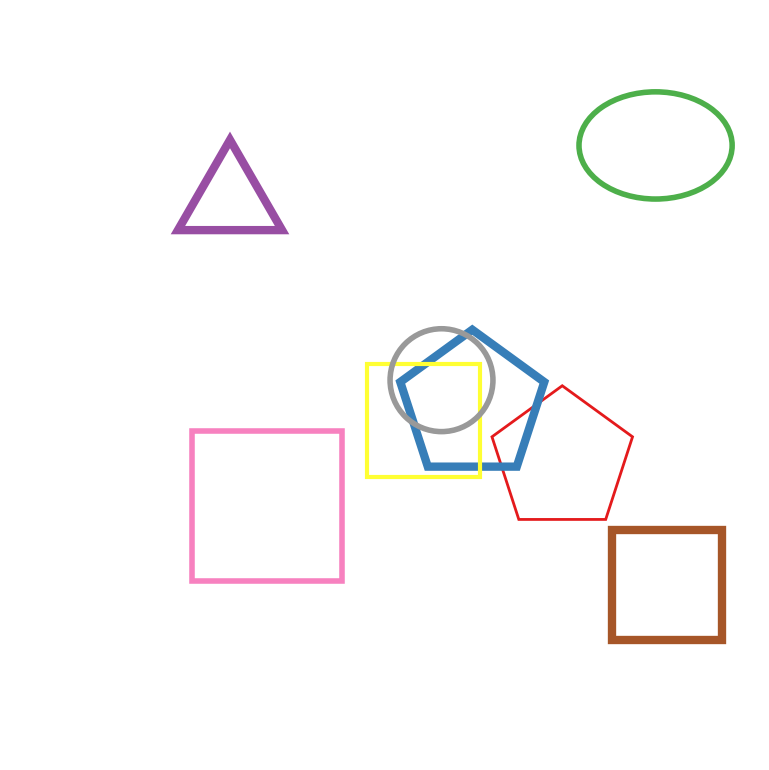[{"shape": "pentagon", "thickness": 1, "radius": 0.48, "center": [0.73, 0.403]}, {"shape": "pentagon", "thickness": 3, "radius": 0.49, "center": [0.613, 0.474]}, {"shape": "oval", "thickness": 2, "radius": 0.5, "center": [0.851, 0.811]}, {"shape": "triangle", "thickness": 3, "radius": 0.39, "center": [0.299, 0.74]}, {"shape": "square", "thickness": 1.5, "radius": 0.37, "center": [0.55, 0.454]}, {"shape": "square", "thickness": 3, "radius": 0.36, "center": [0.867, 0.24]}, {"shape": "square", "thickness": 2, "radius": 0.49, "center": [0.347, 0.342]}, {"shape": "circle", "thickness": 2, "radius": 0.33, "center": [0.573, 0.506]}]